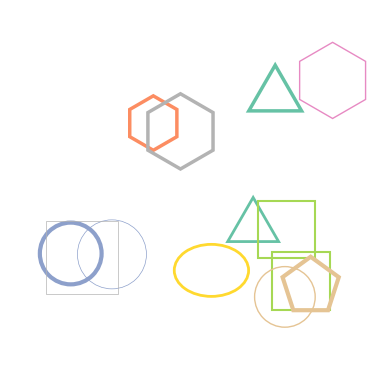[{"shape": "triangle", "thickness": 2, "radius": 0.38, "center": [0.658, 0.411]}, {"shape": "triangle", "thickness": 2.5, "radius": 0.4, "center": [0.715, 0.752]}, {"shape": "hexagon", "thickness": 2.5, "radius": 0.35, "center": [0.398, 0.68]}, {"shape": "circle", "thickness": 0.5, "radius": 0.45, "center": [0.291, 0.339]}, {"shape": "circle", "thickness": 3, "radius": 0.4, "center": [0.184, 0.342]}, {"shape": "hexagon", "thickness": 1, "radius": 0.49, "center": [0.864, 0.791]}, {"shape": "square", "thickness": 1.5, "radius": 0.37, "center": [0.745, 0.405]}, {"shape": "square", "thickness": 1.5, "radius": 0.38, "center": [0.783, 0.27]}, {"shape": "oval", "thickness": 2, "radius": 0.48, "center": [0.549, 0.298]}, {"shape": "pentagon", "thickness": 3, "radius": 0.38, "center": [0.807, 0.256]}, {"shape": "circle", "thickness": 1, "radius": 0.39, "center": [0.74, 0.229]}, {"shape": "hexagon", "thickness": 2.5, "radius": 0.49, "center": [0.469, 0.659]}, {"shape": "square", "thickness": 0.5, "radius": 0.47, "center": [0.213, 0.331]}]